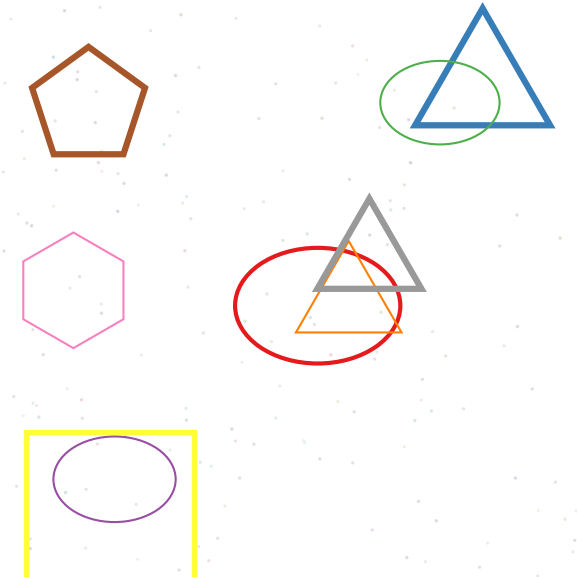[{"shape": "oval", "thickness": 2, "radius": 0.72, "center": [0.55, 0.47]}, {"shape": "triangle", "thickness": 3, "radius": 0.68, "center": [0.836, 0.85]}, {"shape": "oval", "thickness": 1, "radius": 0.52, "center": [0.762, 0.821]}, {"shape": "oval", "thickness": 1, "radius": 0.53, "center": [0.198, 0.169]}, {"shape": "triangle", "thickness": 1, "radius": 0.53, "center": [0.604, 0.476]}, {"shape": "square", "thickness": 2.5, "radius": 0.73, "center": [0.19, 0.106]}, {"shape": "pentagon", "thickness": 3, "radius": 0.51, "center": [0.153, 0.815]}, {"shape": "hexagon", "thickness": 1, "radius": 0.5, "center": [0.127, 0.496]}, {"shape": "triangle", "thickness": 3, "radius": 0.52, "center": [0.64, 0.551]}]